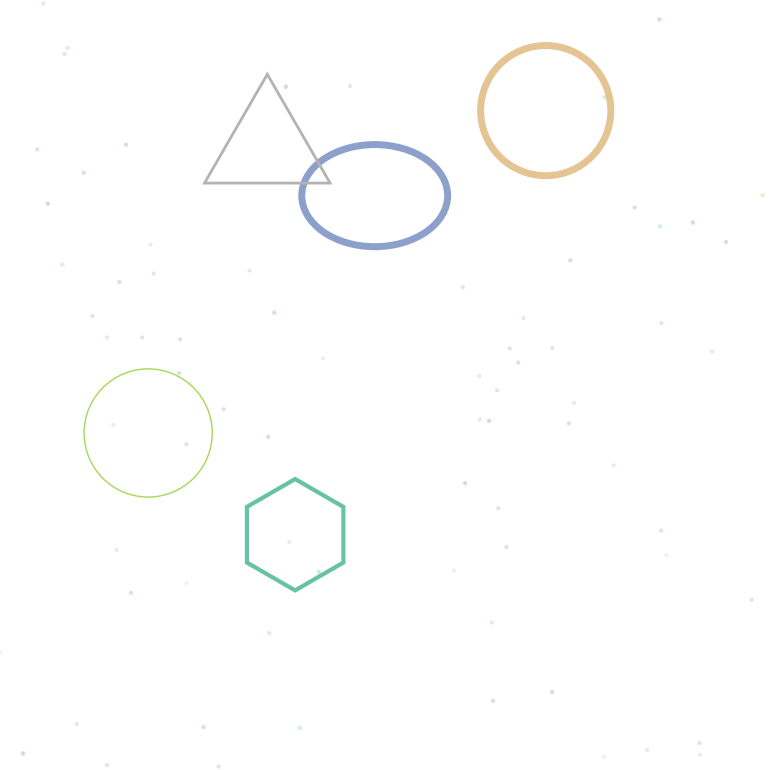[{"shape": "hexagon", "thickness": 1.5, "radius": 0.36, "center": [0.383, 0.306]}, {"shape": "oval", "thickness": 2.5, "radius": 0.47, "center": [0.487, 0.746]}, {"shape": "circle", "thickness": 0.5, "radius": 0.42, "center": [0.192, 0.438]}, {"shape": "circle", "thickness": 2.5, "radius": 0.42, "center": [0.709, 0.856]}, {"shape": "triangle", "thickness": 1, "radius": 0.47, "center": [0.347, 0.809]}]